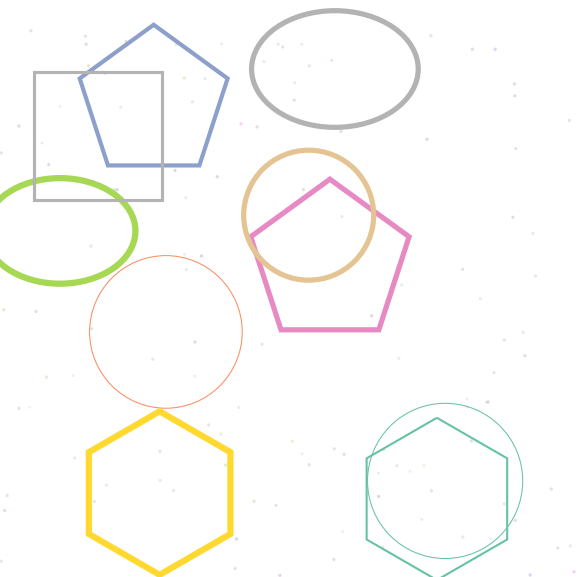[{"shape": "hexagon", "thickness": 1, "radius": 0.7, "center": [0.757, 0.135]}, {"shape": "circle", "thickness": 0.5, "radius": 0.67, "center": [0.771, 0.166]}, {"shape": "circle", "thickness": 0.5, "radius": 0.66, "center": [0.287, 0.424]}, {"shape": "pentagon", "thickness": 2, "radius": 0.67, "center": [0.266, 0.822]}, {"shape": "pentagon", "thickness": 2.5, "radius": 0.72, "center": [0.571, 0.545]}, {"shape": "oval", "thickness": 3, "radius": 0.65, "center": [0.104, 0.599]}, {"shape": "hexagon", "thickness": 3, "radius": 0.71, "center": [0.276, 0.145]}, {"shape": "circle", "thickness": 2.5, "radius": 0.56, "center": [0.535, 0.626]}, {"shape": "square", "thickness": 1.5, "radius": 0.56, "center": [0.169, 0.764]}, {"shape": "oval", "thickness": 2.5, "radius": 0.72, "center": [0.58, 0.88]}]